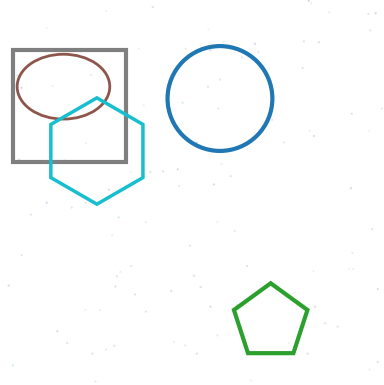[{"shape": "circle", "thickness": 3, "radius": 0.68, "center": [0.571, 0.744]}, {"shape": "pentagon", "thickness": 3, "radius": 0.5, "center": [0.703, 0.164]}, {"shape": "oval", "thickness": 2, "radius": 0.6, "center": [0.165, 0.775]}, {"shape": "square", "thickness": 3, "radius": 0.73, "center": [0.181, 0.725]}, {"shape": "hexagon", "thickness": 2.5, "radius": 0.69, "center": [0.252, 0.608]}]